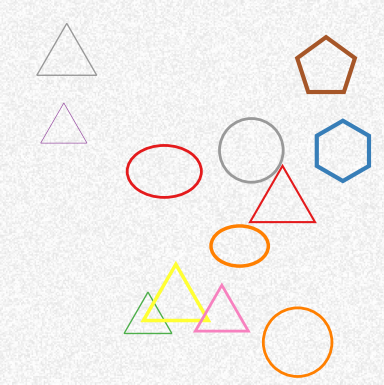[{"shape": "triangle", "thickness": 1.5, "radius": 0.49, "center": [0.734, 0.472]}, {"shape": "oval", "thickness": 2, "radius": 0.48, "center": [0.427, 0.555]}, {"shape": "hexagon", "thickness": 3, "radius": 0.39, "center": [0.891, 0.608]}, {"shape": "triangle", "thickness": 1, "radius": 0.36, "center": [0.384, 0.17]}, {"shape": "triangle", "thickness": 0.5, "radius": 0.35, "center": [0.166, 0.663]}, {"shape": "circle", "thickness": 2, "radius": 0.45, "center": [0.773, 0.111]}, {"shape": "oval", "thickness": 2.5, "radius": 0.37, "center": [0.622, 0.361]}, {"shape": "triangle", "thickness": 2.5, "radius": 0.49, "center": [0.457, 0.216]}, {"shape": "pentagon", "thickness": 3, "radius": 0.39, "center": [0.847, 0.825]}, {"shape": "triangle", "thickness": 2, "radius": 0.4, "center": [0.576, 0.18]}, {"shape": "circle", "thickness": 2, "radius": 0.41, "center": [0.653, 0.609]}, {"shape": "triangle", "thickness": 1, "radius": 0.45, "center": [0.173, 0.849]}]